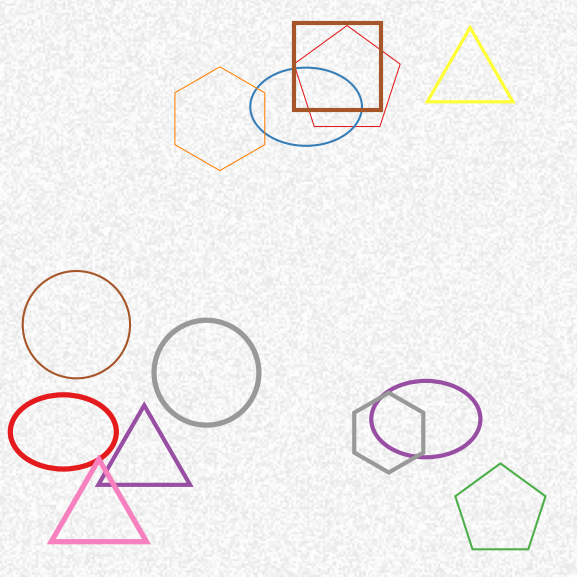[{"shape": "oval", "thickness": 2.5, "radius": 0.46, "center": [0.11, 0.251]}, {"shape": "pentagon", "thickness": 0.5, "radius": 0.48, "center": [0.601, 0.858]}, {"shape": "oval", "thickness": 1, "radius": 0.48, "center": [0.53, 0.814]}, {"shape": "pentagon", "thickness": 1, "radius": 0.41, "center": [0.867, 0.114]}, {"shape": "oval", "thickness": 2, "radius": 0.47, "center": [0.737, 0.273]}, {"shape": "triangle", "thickness": 2, "radius": 0.46, "center": [0.25, 0.205]}, {"shape": "hexagon", "thickness": 0.5, "radius": 0.45, "center": [0.381, 0.794]}, {"shape": "triangle", "thickness": 1.5, "radius": 0.43, "center": [0.814, 0.866]}, {"shape": "square", "thickness": 2, "radius": 0.38, "center": [0.584, 0.884]}, {"shape": "circle", "thickness": 1, "radius": 0.46, "center": [0.132, 0.437]}, {"shape": "triangle", "thickness": 2.5, "radius": 0.48, "center": [0.171, 0.109]}, {"shape": "circle", "thickness": 2.5, "radius": 0.45, "center": [0.357, 0.354]}, {"shape": "hexagon", "thickness": 2, "radius": 0.35, "center": [0.673, 0.25]}]